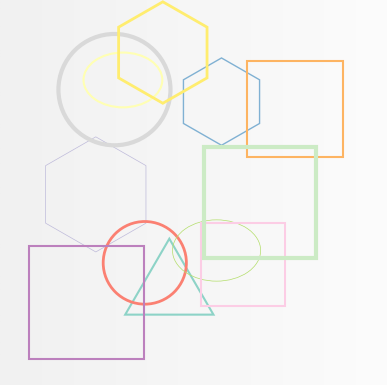[{"shape": "triangle", "thickness": 1.5, "radius": 0.66, "center": [0.437, 0.248]}, {"shape": "oval", "thickness": 1.5, "radius": 0.51, "center": [0.317, 0.792]}, {"shape": "hexagon", "thickness": 0.5, "radius": 0.75, "center": [0.247, 0.495]}, {"shape": "circle", "thickness": 2, "radius": 0.54, "center": [0.374, 0.317]}, {"shape": "hexagon", "thickness": 1, "radius": 0.57, "center": [0.572, 0.736]}, {"shape": "square", "thickness": 1.5, "radius": 0.62, "center": [0.761, 0.717]}, {"shape": "oval", "thickness": 0.5, "radius": 0.57, "center": [0.559, 0.349]}, {"shape": "square", "thickness": 1.5, "radius": 0.54, "center": [0.627, 0.313]}, {"shape": "circle", "thickness": 3, "radius": 0.72, "center": [0.295, 0.767]}, {"shape": "square", "thickness": 1.5, "radius": 0.74, "center": [0.223, 0.214]}, {"shape": "square", "thickness": 3, "radius": 0.72, "center": [0.671, 0.475]}, {"shape": "hexagon", "thickness": 2, "radius": 0.66, "center": [0.42, 0.864]}]